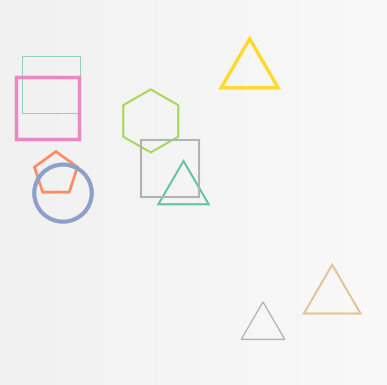[{"shape": "triangle", "thickness": 1.5, "radius": 0.37, "center": [0.474, 0.507]}, {"shape": "square", "thickness": 0.5, "radius": 0.37, "center": [0.132, 0.781]}, {"shape": "pentagon", "thickness": 2, "radius": 0.29, "center": [0.144, 0.548]}, {"shape": "circle", "thickness": 3, "radius": 0.37, "center": [0.163, 0.498]}, {"shape": "square", "thickness": 2.5, "radius": 0.4, "center": [0.122, 0.719]}, {"shape": "hexagon", "thickness": 1.5, "radius": 0.41, "center": [0.389, 0.686]}, {"shape": "triangle", "thickness": 2.5, "radius": 0.42, "center": [0.644, 0.814]}, {"shape": "triangle", "thickness": 1.5, "radius": 0.42, "center": [0.857, 0.228]}, {"shape": "triangle", "thickness": 1, "radius": 0.32, "center": [0.679, 0.151]}, {"shape": "square", "thickness": 1.5, "radius": 0.37, "center": [0.439, 0.563]}]